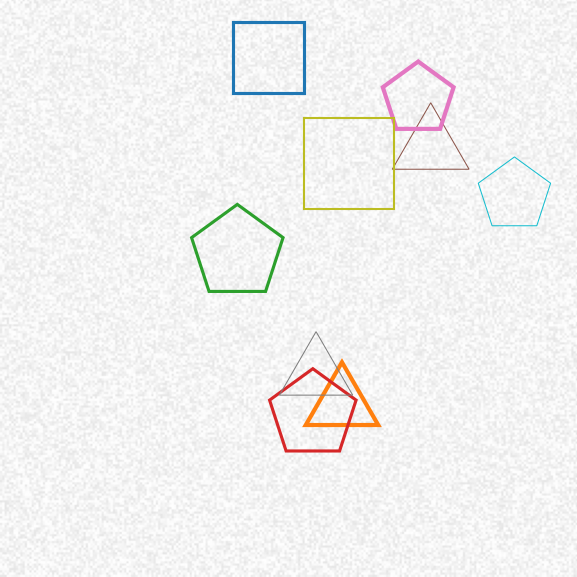[{"shape": "square", "thickness": 1.5, "radius": 0.31, "center": [0.465, 0.9]}, {"shape": "triangle", "thickness": 2, "radius": 0.36, "center": [0.592, 0.299]}, {"shape": "pentagon", "thickness": 1.5, "radius": 0.42, "center": [0.411, 0.562]}, {"shape": "pentagon", "thickness": 1.5, "radius": 0.39, "center": [0.542, 0.282]}, {"shape": "triangle", "thickness": 0.5, "radius": 0.38, "center": [0.746, 0.744]}, {"shape": "pentagon", "thickness": 2, "radius": 0.32, "center": [0.724, 0.828]}, {"shape": "triangle", "thickness": 0.5, "radius": 0.37, "center": [0.547, 0.352]}, {"shape": "square", "thickness": 1, "radius": 0.39, "center": [0.605, 0.716]}, {"shape": "pentagon", "thickness": 0.5, "radius": 0.33, "center": [0.891, 0.662]}]